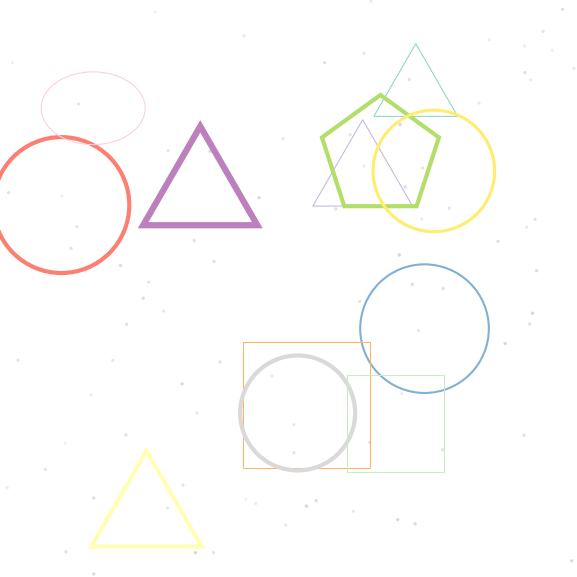[{"shape": "triangle", "thickness": 0.5, "radius": 0.42, "center": [0.72, 0.84]}, {"shape": "triangle", "thickness": 2, "radius": 0.55, "center": [0.254, 0.108]}, {"shape": "triangle", "thickness": 0.5, "radius": 0.5, "center": [0.628, 0.692]}, {"shape": "circle", "thickness": 2, "radius": 0.59, "center": [0.106, 0.644]}, {"shape": "circle", "thickness": 1, "radius": 0.56, "center": [0.735, 0.43]}, {"shape": "square", "thickness": 0.5, "radius": 0.55, "center": [0.531, 0.298]}, {"shape": "pentagon", "thickness": 2, "radius": 0.53, "center": [0.659, 0.728]}, {"shape": "oval", "thickness": 0.5, "radius": 0.45, "center": [0.161, 0.812]}, {"shape": "circle", "thickness": 2, "radius": 0.5, "center": [0.515, 0.284]}, {"shape": "triangle", "thickness": 3, "radius": 0.57, "center": [0.347, 0.666]}, {"shape": "square", "thickness": 0.5, "radius": 0.42, "center": [0.685, 0.266]}, {"shape": "circle", "thickness": 1.5, "radius": 0.53, "center": [0.751, 0.703]}]